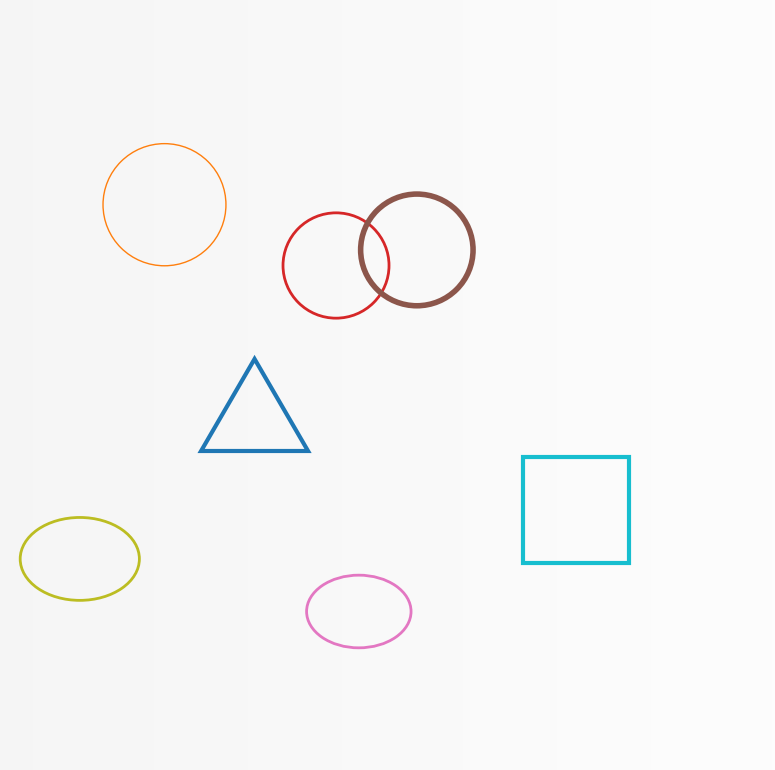[{"shape": "triangle", "thickness": 1.5, "radius": 0.4, "center": [0.328, 0.454]}, {"shape": "circle", "thickness": 0.5, "radius": 0.4, "center": [0.212, 0.734]}, {"shape": "circle", "thickness": 1, "radius": 0.34, "center": [0.434, 0.655]}, {"shape": "circle", "thickness": 2, "radius": 0.36, "center": [0.538, 0.675]}, {"shape": "oval", "thickness": 1, "radius": 0.34, "center": [0.463, 0.206]}, {"shape": "oval", "thickness": 1, "radius": 0.38, "center": [0.103, 0.274]}, {"shape": "square", "thickness": 1.5, "radius": 0.34, "center": [0.743, 0.337]}]